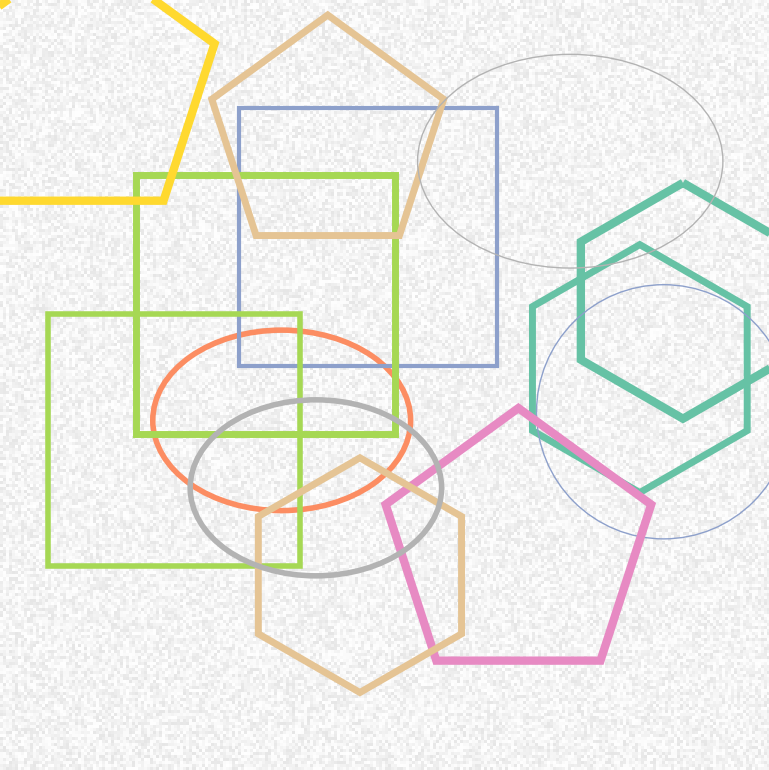[{"shape": "hexagon", "thickness": 3, "radius": 0.77, "center": [0.887, 0.609]}, {"shape": "hexagon", "thickness": 2.5, "radius": 0.81, "center": [0.831, 0.521]}, {"shape": "oval", "thickness": 2, "radius": 0.84, "center": [0.366, 0.454]}, {"shape": "circle", "thickness": 0.5, "radius": 0.83, "center": [0.862, 0.465]}, {"shape": "square", "thickness": 1.5, "radius": 0.84, "center": [0.478, 0.692]}, {"shape": "pentagon", "thickness": 3, "radius": 0.91, "center": [0.673, 0.289]}, {"shape": "square", "thickness": 2.5, "radius": 0.84, "center": [0.345, 0.605]}, {"shape": "square", "thickness": 2, "radius": 0.82, "center": [0.227, 0.429]}, {"shape": "pentagon", "thickness": 3, "radius": 0.91, "center": [0.105, 0.887]}, {"shape": "pentagon", "thickness": 2.5, "radius": 0.79, "center": [0.426, 0.822]}, {"shape": "hexagon", "thickness": 2.5, "radius": 0.76, "center": [0.467, 0.253]}, {"shape": "oval", "thickness": 0.5, "radius": 0.99, "center": [0.741, 0.791]}, {"shape": "oval", "thickness": 2, "radius": 0.82, "center": [0.41, 0.366]}]